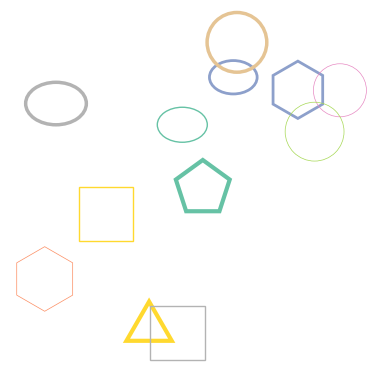[{"shape": "oval", "thickness": 1, "radius": 0.32, "center": [0.474, 0.676]}, {"shape": "pentagon", "thickness": 3, "radius": 0.37, "center": [0.527, 0.511]}, {"shape": "hexagon", "thickness": 0.5, "radius": 0.42, "center": [0.116, 0.275]}, {"shape": "oval", "thickness": 2, "radius": 0.31, "center": [0.606, 0.799]}, {"shape": "hexagon", "thickness": 2, "radius": 0.37, "center": [0.774, 0.767]}, {"shape": "circle", "thickness": 0.5, "radius": 0.34, "center": [0.883, 0.766]}, {"shape": "circle", "thickness": 0.5, "radius": 0.38, "center": [0.817, 0.658]}, {"shape": "square", "thickness": 1, "radius": 0.35, "center": [0.274, 0.443]}, {"shape": "triangle", "thickness": 3, "radius": 0.34, "center": [0.387, 0.149]}, {"shape": "circle", "thickness": 2.5, "radius": 0.39, "center": [0.615, 0.89]}, {"shape": "square", "thickness": 1, "radius": 0.35, "center": [0.461, 0.135]}, {"shape": "oval", "thickness": 2.5, "radius": 0.39, "center": [0.145, 0.731]}]